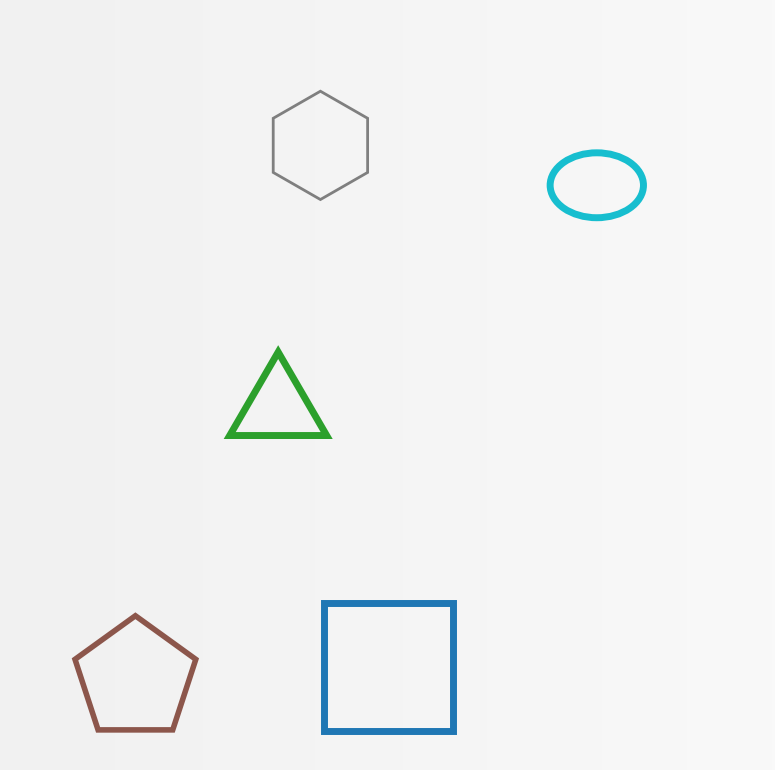[{"shape": "square", "thickness": 2.5, "radius": 0.42, "center": [0.501, 0.134]}, {"shape": "triangle", "thickness": 2.5, "radius": 0.36, "center": [0.359, 0.47]}, {"shape": "pentagon", "thickness": 2, "radius": 0.41, "center": [0.175, 0.118]}, {"shape": "hexagon", "thickness": 1, "radius": 0.35, "center": [0.413, 0.811]}, {"shape": "oval", "thickness": 2.5, "radius": 0.3, "center": [0.77, 0.759]}]